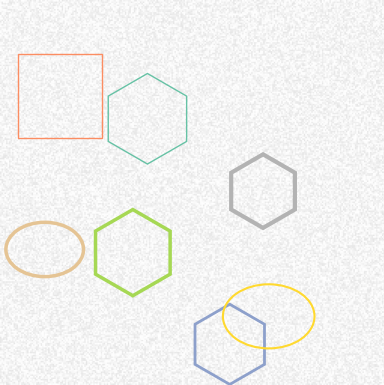[{"shape": "hexagon", "thickness": 1, "radius": 0.59, "center": [0.383, 0.692]}, {"shape": "square", "thickness": 1, "radius": 0.54, "center": [0.156, 0.751]}, {"shape": "hexagon", "thickness": 2, "radius": 0.52, "center": [0.597, 0.106]}, {"shape": "hexagon", "thickness": 2.5, "radius": 0.56, "center": [0.345, 0.344]}, {"shape": "oval", "thickness": 1.5, "radius": 0.59, "center": [0.698, 0.178]}, {"shape": "oval", "thickness": 2.5, "radius": 0.5, "center": [0.116, 0.352]}, {"shape": "hexagon", "thickness": 3, "radius": 0.48, "center": [0.683, 0.504]}]